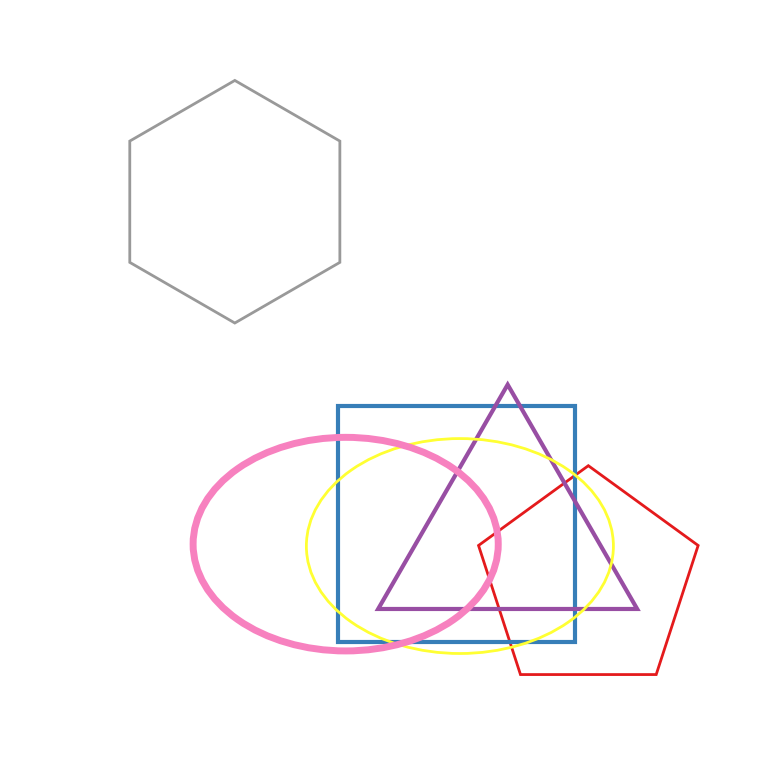[{"shape": "pentagon", "thickness": 1, "radius": 0.75, "center": [0.764, 0.245]}, {"shape": "square", "thickness": 1.5, "radius": 0.77, "center": [0.593, 0.319]}, {"shape": "triangle", "thickness": 1.5, "radius": 0.97, "center": [0.659, 0.306]}, {"shape": "oval", "thickness": 1, "radius": 1.0, "center": [0.597, 0.291]}, {"shape": "oval", "thickness": 2.5, "radius": 0.99, "center": [0.449, 0.293]}, {"shape": "hexagon", "thickness": 1, "radius": 0.79, "center": [0.305, 0.738]}]